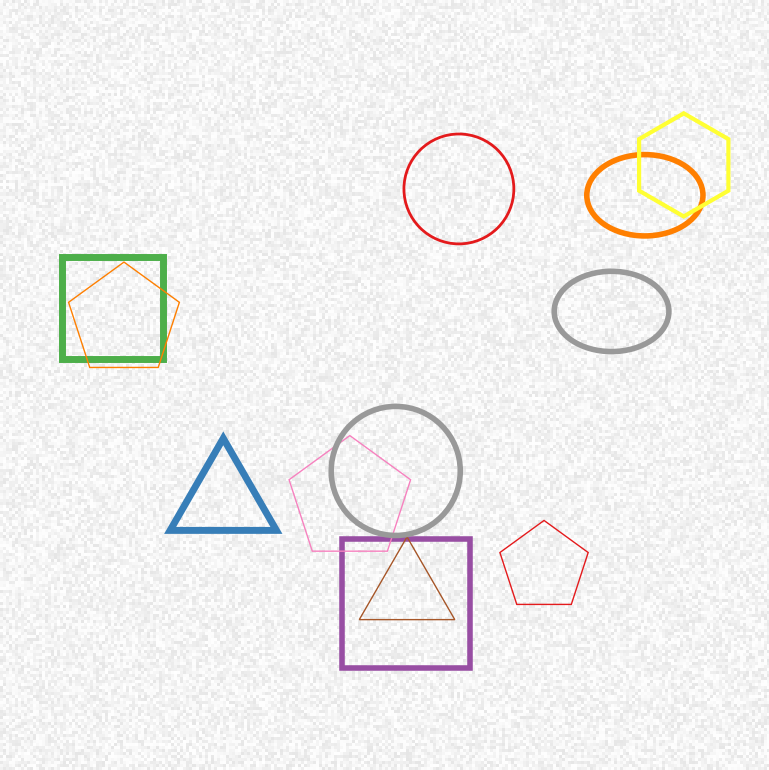[{"shape": "circle", "thickness": 1, "radius": 0.36, "center": [0.596, 0.755]}, {"shape": "pentagon", "thickness": 0.5, "radius": 0.3, "center": [0.707, 0.264]}, {"shape": "triangle", "thickness": 2.5, "radius": 0.4, "center": [0.29, 0.351]}, {"shape": "square", "thickness": 2.5, "radius": 0.33, "center": [0.146, 0.6]}, {"shape": "square", "thickness": 2, "radius": 0.42, "center": [0.527, 0.216]}, {"shape": "oval", "thickness": 2, "radius": 0.38, "center": [0.837, 0.746]}, {"shape": "pentagon", "thickness": 0.5, "radius": 0.38, "center": [0.161, 0.584]}, {"shape": "hexagon", "thickness": 1.5, "radius": 0.33, "center": [0.888, 0.786]}, {"shape": "triangle", "thickness": 0.5, "radius": 0.36, "center": [0.529, 0.231]}, {"shape": "pentagon", "thickness": 0.5, "radius": 0.41, "center": [0.454, 0.351]}, {"shape": "circle", "thickness": 2, "radius": 0.42, "center": [0.514, 0.388]}, {"shape": "oval", "thickness": 2, "radius": 0.37, "center": [0.794, 0.596]}]